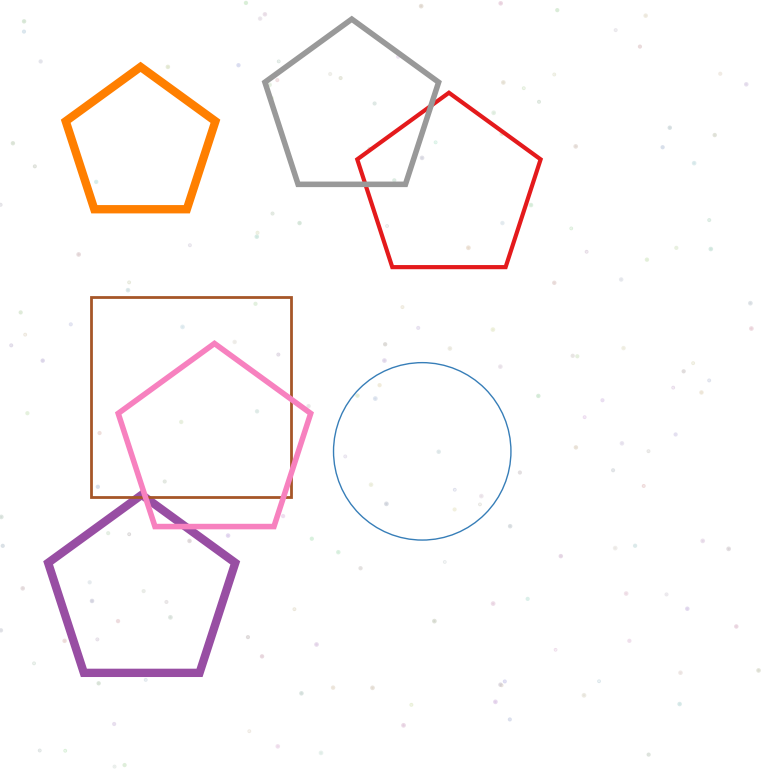[{"shape": "pentagon", "thickness": 1.5, "radius": 0.63, "center": [0.583, 0.754]}, {"shape": "circle", "thickness": 0.5, "radius": 0.58, "center": [0.548, 0.414]}, {"shape": "pentagon", "thickness": 3, "radius": 0.64, "center": [0.184, 0.23]}, {"shape": "pentagon", "thickness": 3, "radius": 0.51, "center": [0.183, 0.811]}, {"shape": "square", "thickness": 1, "radius": 0.65, "center": [0.248, 0.485]}, {"shape": "pentagon", "thickness": 2, "radius": 0.66, "center": [0.279, 0.422]}, {"shape": "pentagon", "thickness": 2, "radius": 0.59, "center": [0.457, 0.857]}]